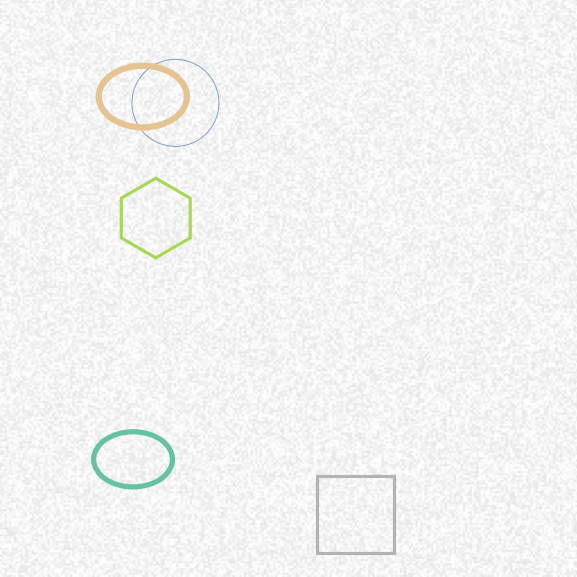[{"shape": "oval", "thickness": 2.5, "radius": 0.34, "center": [0.23, 0.204]}, {"shape": "circle", "thickness": 0.5, "radius": 0.38, "center": [0.304, 0.821]}, {"shape": "hexagon", "thickness": 1.5, "radius": 0.34, "center": [0.27, 0.622]}, {"shape": "oval", "thickness": 3, "radius": 0.38, "center": [0.247, 0.832]}, {"shape": "square", "thickness": 1.5, "radius": 0.33, "center": [0.615, 0.109]}]